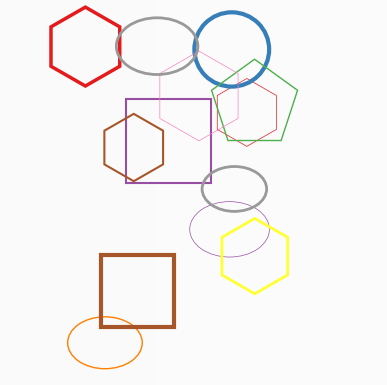[{"shape": "hexagon", "thickness": 2.5, "radius": 0.51, "center": [0.22, 0.879]}, {"shape": "hexagon", "thickness": 0.5, "radius": 0.44, "center": [0.637, 0.708]}, {"shape": "circle", "thickness": 3, "radius": 0.48, "center": [0.598, 0.872]}, {"shape": "pentagon", "thickness": 1, "radius": 0.58, "center": [0.657, 0.729]}, {"shape": "oval", "thickness": 0.5, "radius": 0.51, "center": [0.592, 0.404]}, {"shape": "square", "thickness": 1.5, "radius": 0.55, "center": [0.436, 0.633]}, {"shape": "oval", "thickness": 1, "radius": 0.48, "center": [0.271, 0.11]}, {"shape": "hexagon", "thickness": 2, "radius": 0.49, "center": [0.658, 0.335]}, {"shape": "square", "thickness": 3, "radius": 0.47, "center": [0.355, 0.244]}, {"shape": "hexagon", "thickness": 1.5, "radius": 0.44, "center": [0.345, 0.617]}, {"shape": "hexagon", "thickness": 0.5, "radius": 0.58, "center": [0.513, 0.751]}, {"shape": "oval", "thickness": 2, "radius": 0.53, "center": [0.405, 0.88]}, {"shape": "oval", "thickness": 2, "radius": 0.42, "center": [0.605, 0.509]}]